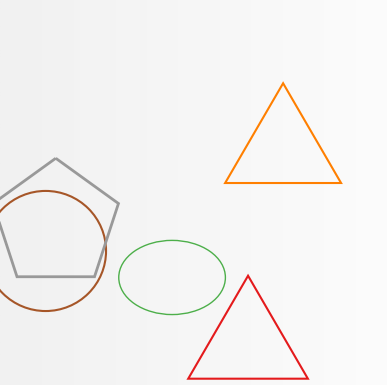[{"shape": "triangle", "thickness": 1.5, "radius": 0.89, "center": [0.64, 0.106]}, {"shape": "oval", "thickness": 1, "radius": 0.69, "center": [0.444, 0.279]}, {"shape": "triangle", "thickness": 1.5, "radius": 0.86, "center": [0.731, 0.611]}, {"shape": "circle", "thickness": 1.5, "radius": 0.78, "center": [0.118, 0.348]}, {"shape": "pentagon", "thickness": 2, "radius": 0.85, "center": [0.144, 0.419]}]